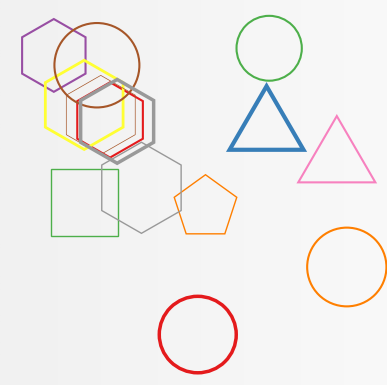[{"shape": "circle", "thickness": 2.5, "radius": 0.5, "center": [0.51, 0.131]}, {"shape": "hexagon", "thickness": 1.5, "radius": 0.49, "center": [0.284, 0.689]}, {"shape": "triangle", "thickness": 3, "radius": 0.55, "center": [0.688, 0.666]}, {"shape": "square", "thickness": 1, "radius": 0.43, "center": [0.219, 0.474]}, {"shape": "circle", "thickness": 1.5, "radius": 0.42, "center": [0.695, 0.875]}, {"shape": "hexagon", "thickness": 1.5, "radius": 0.47, "center": [0.139, 0.856]}, {"shape": "circle", "thickness": 1.5, "radius": 0.51, "center": [0.895, 0.307]}, {"shape": "pentagon", "thickness": 1, "radius": 0.42, "center": [0.53, 0.461]}, {"shape": "hexagon", "thickness": 2, "radius": 0.58, "center": [0.217, 0.728]}, {"shape": "hexagon", "thickness": 0.5, "radius": 0.51, "center": [0.26, 0.702]}, {"shape": "circle", "thickness": 1.5, "radius": 0.55, "center": [0.25, 0.831]}, {"shape": "triangle", "thickness": 1.5, "radius": 0.57, "center": [0.869, 0.584]}, {"shape": "hexagon", "thickness": 1, "radius": 0.59, "center": [0.365, 0.512]}, {"shape": "hexagon", "thickness": 2.5, "radius": 0.54, "center": [0.302, 0.685]}]